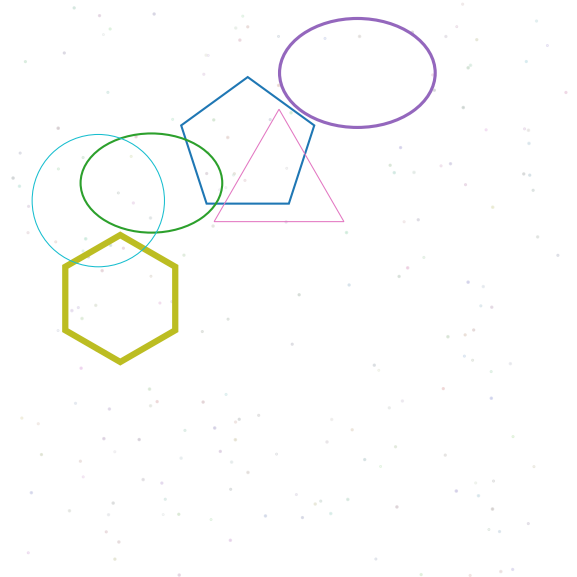[{"shape": "pentagon", "thickness": 1, "radius": 0.61, "center": [0.429, 0.745]}, {"shape": "oval", "thickness": 1, "radius": 0.61, "center": [0.262, 0.682]}, {"shape": "oval", "thickness": 1.5, "radius": 0.67, "center": [0.619, 0.873]}, {"shape": "triangle", "thickness": 0.5, "radius": 0.65, "center": [0.483, 0.68]}, {"shape": "hexagon", "thickness": 3, "radius": 0.55, "center": [0.208, 0.482]}, {"shape": "circle", "thickness": 0.5, "radius": 0.57, "center": [0.17, 0.652]}]